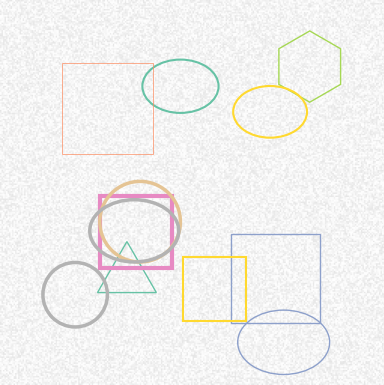[{"shape": "triangle", "thickness": 1, "radius": 0.44, "center": [0.33, 0.284]}, {"shape": "oval", "thickness": 1.5, "radius": 0.49, "center": [0.469, 0.776]}, {"shape": "square", "thickness": 0.5, "radius": 0.59, "center": [0.28, 0.718]}, {"shape": "oval", "thickness": 1, "radius": 0.6, "center": [0.737, 0.111]}, {"shape": "square", "thickness": 1, "radius": 0.58, "center": [0.716, 0.277]}, {"shape": "square", "thickness": 3, "radius": 0.47, "center": [0.352, 0.398]}, {"shape": "hexagon", "thickness": 1, "radius": 0.46, "center": [0.805, 0.827]}, {"shape": "square", "thickness": 1.5, "radius": 0.41, "center": [0.557, 0.25]}, {"shape": "oval", "thickness": 1.5, "radius": 0.48, "center": [0.702, 0.71]}, {"shape": "circle", "thickness": 2.5, "radius": 0.52, "center": [0.364, 0.424]}, {"shape": "oval", "thickness": 2.5, "radius": 0.58, "center": [0.349, 0.4]}, {"shape": "circle", "thickness": 2.5, "radius": 0.42, "center": [0.195, 0.235]}]